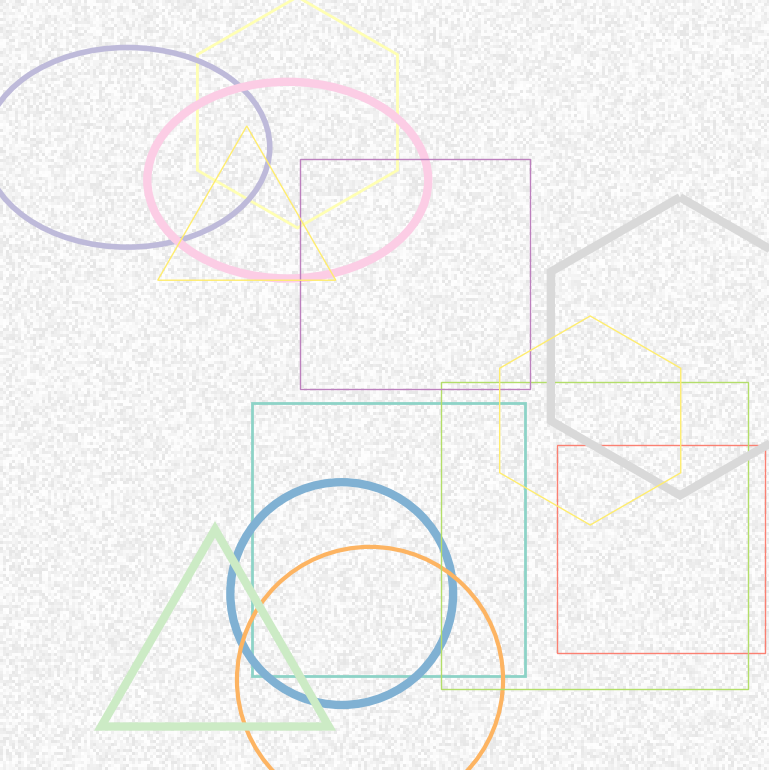[{"shape": "square", "thickness": 1, "radius": 0.89, "center": [0.505, 0.299]}, {"shape": "hexagon", "thickness": 1, "radius": 0.75, "center": [0.386, 0.854]}, {"shape": "oval", "thickness": 2, "radius": 0.93, "center": [0.165, 0.809]}, {"shape": "square", "thickness": 0.5, "radius": 0.67, "center": [0.858, 0.287]}, {"shape": "circle", "thickness": 3, "radius": 0.72, "center": [0.444, 0.229]}, {"shape": "circle", "thickness": 1.5, "radius": 0.86, "center": [0.481, 0.117]}, {"shape": "square", "thickness": 0.5, "radius": 1.0, "center": [0.772, 0.304]}, {"shape": "oval", "thickness": 3, "radius": 0.91, "center": [0.374, 0.766]}, {"shape": "hexagon", "thickness": 3, "radius": 0.97, "center": [0.883, 0.55]}, {"shape": "square", "thickness": 0.5, "radius": 0.75, "center": [0.539, 0.644]}, {"shape": "triangle", "thickness": 3, "radius": 0.85, "center": [0.279, 0.142]}, {"shape": "hexagon", "thickness": 0.5, "radius": 0.68, "center": [0.767, 0.454]}, {"shape": "triangle", "thickness": 0.5, "radius": 0.67, "center": [0.32, 0.703]}]